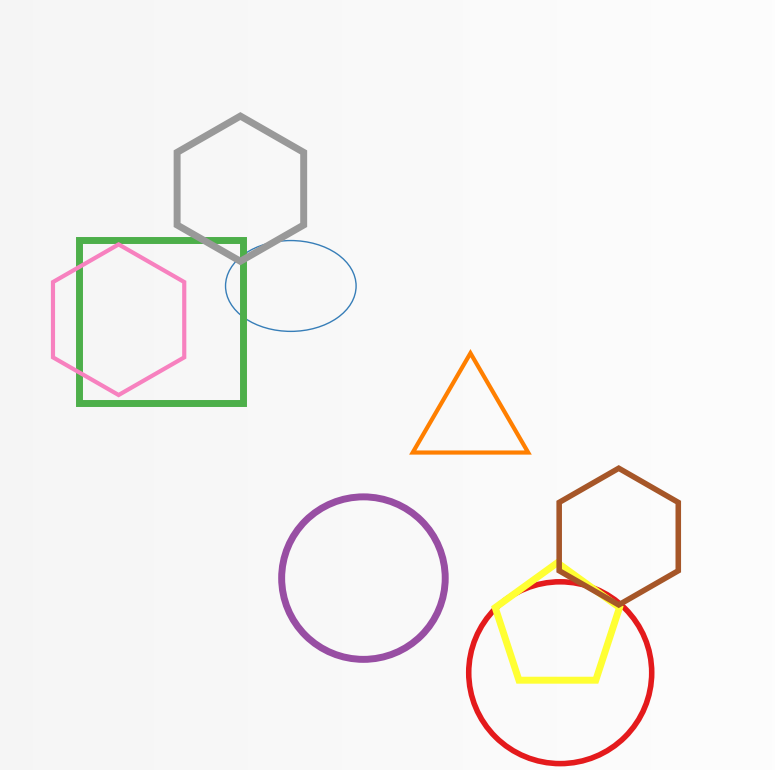[{"shape": "circle", "thickness": 2, "radius": 0.59, "center": [0.723, 0.126]}, {"shape": "oval", "thickness": 0.5, "radius": 0.42, "center": [0.375, 0.629]}, {"shape": "square", "thickness": 2.5, "radius": 0.53, "center": [0.208, 0.583]}, {"shape": "circle", "thickness": 2.5, "radius": 0.53, "center": [0.469, 0.249]}, {"shape": "triangle", "thickness": 1.5, "radius": 0.43, "center": [0.607, 0.455]}, {"shape": "pentagon", "thickness": 2.5, "radius": 0.42, "center": [0.719, 0.185]}, {"shape": "hexagon", "thickness": 2, "radius": 0.44, "center": [0.798, 0.303]}, {"shape": "hexagon", "thickness": 1.5, "radius": 0.49, "center": [0.153, 0.585]}, {"shape": "hexagon", "thickness": 2.5, "radius": 0.47, "center": [0.31, 0.755]}]